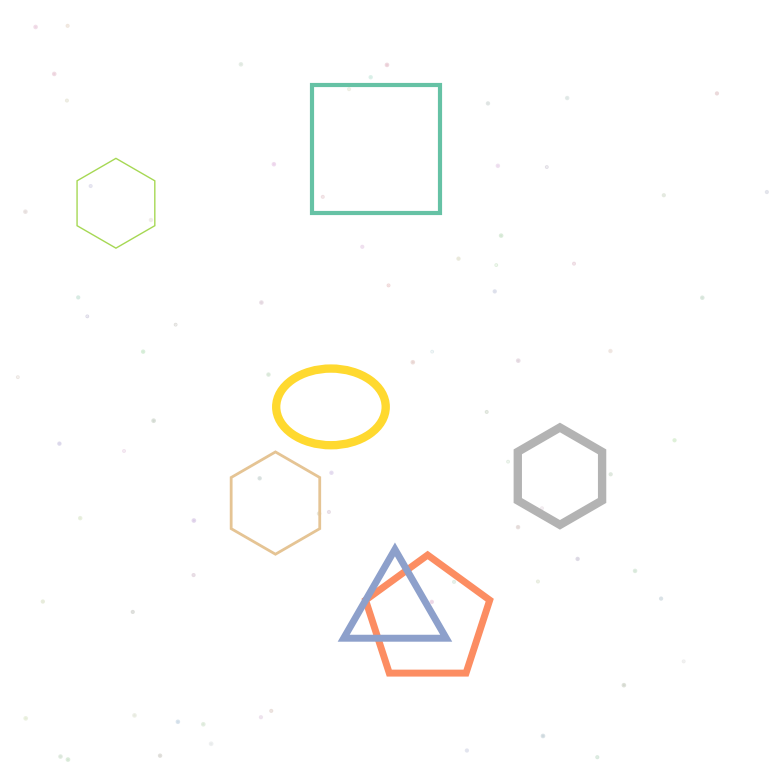[{"shape": "square", "thickness": 1.5, "radius": 0.42, "center": [0.489, 0.807]}, {"shape": "pentagon", "thickness": 2.5, "radius": 0.42, "center": [0.555, 0.194]}, {"shape": "triangle", "thickness": 2.5, "radius": 0.38, "center": [0.513, 0.21]}, {"shape": "hexagon", "thickness": 0.5, "radius": 0.29, "center": [0.151, 0.736]}, {"shape": "oval", "thickness": 3, "radius": 0.36, "center": [0.43, 0.472]}, {"shape": "hexagon", "thickness": 1, "radius": 0.33, "center": [0.358, 0.347]}, {"shape": "hexagon", "thickness": 3, "radius": 0.32, "center": [0.727, 0.382]}]